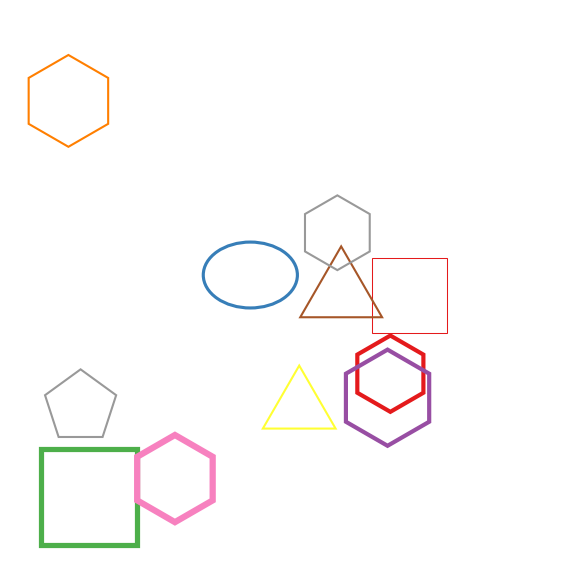[{"shape": "hexagon", "thickness": 2, "radius": 0.33, "center": [0.676, 0.352]}, {"shape": "square", "thickness": 0.5, "radius": 0.32, "center": [0.709, 0.487]}, {"shape": "oval", "thickness": 1.5, "radius": 0.41, "center": [0.433, 0.523]}, {"shape": "square", "thickness": 2.5, "radius": 0.41, "center": [0.154, 0.138]}, {"shape": "hexagon", "thickness": 2, "radius": 0.42, "center": [0.671, 0.31]}, {"shape": "hexagon", "thickness": 1, "radius": 0.4, "center": [0.118, 0.824]}, {"shape": "triangle", "thickness": 1, "radius": 0.36, "center": [0.518, 0.293]}, {"shape": "triangle", "thickness": 1, "radius": 0.41, "center": [0.591, 0.491]}, {"shape": "hexagon", "thickness": 3, "radius": 0.38, "center": [0.303, 0.17]}, {"shape": "hexagon", "thickness": 1, "radius": 0.32, "center": [0.584, 0.596]}, {"shape": "pentagon", "thickness": 1, "radius": 0.32, "center": [0.14, 0.295]}]